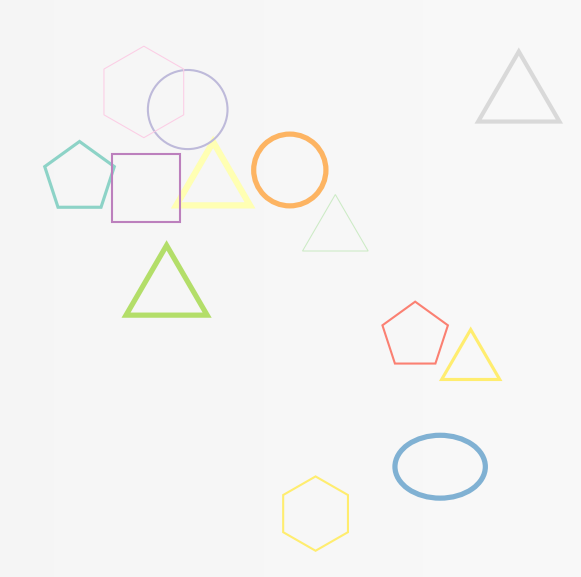[{"shape": "pentagon", "thickness": 1.5, "radius": 0.31, "center": [0.137, 0.691]}, {"shape": "triangle", "thickness": 3, "radius": 0.37, "center": [0.367, 0.68]}, {"shape": "circle", "thickness": 1, "radius": 0.34, "center": [0.323, 0.809]}, {"shape": "pentagon", "thickness": 1, "radius": 0.3, "center": [0.714, 0.418]}, {"shape": "oval", "thickness": 2.5, "radius": 0.39, "center": [0.757, 0.191]}, {"shape": "circle", "thickness": 2.5, "radius": 0.31, "center": [0.499, 0.705]}, {"shape": "triangle", "thickness": 2.5, "radius": 0.4, "center": [0.287, 0.494]}, {"shape": "hexagon", "thickness": 0.5, "radius": 0.4, "center": [0.247, 0.84]}, {"shape": "triangle", "thickness": 2, "radius": 0.4, "center": [0.893, 0.829]}, {"shape": "square", "thickness": 1, "radius": 0.3, "center": [0.251, 0.674]}, {"shape": "triangle", "thickness": 0.5, "radius": 0.33, "center": [0.577, 0.597]}, {"shape": "triangle", "thickness": 1.5, "radius": 0.29, "center": [0.81, 0.371]}, {"shape": "hexagon", "thickness": 1, "radius": 0.32, "center": [0.543, 0.11]}]